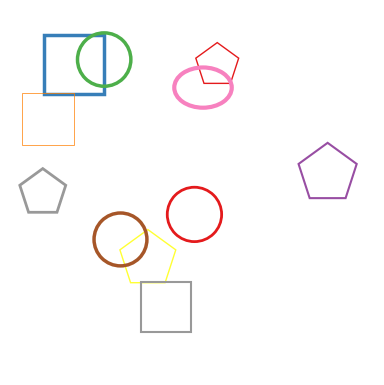[{"shape": "circle", "thickness": 2, "radius": 0.35, "center": [0.505, 0.443]}, {"shape": "pentagon", "thickness": 1, "radius": 0.29, "center": [0.564, 0.831]}, {"shape": "square", "thickness": 2.5, "radius": 0.38, "center": [0.192, 0.832]}, {"shape": "circle", "thickness": 2.5, "radius": 0.35, "center": [0.271, 0.845]}, {"shape": "pentagon", "thickness": 1.5, "radius": 0.4, "center": [0.851, 0.55]}, {"shape": "square", "thickness": 0.5, "radius": 0.34, "center": [0.125, 0.692]}, {"shape": "pentagon", "thickness": 1, "radius": 0.38, "center": [0.384, 0.327]}, {"shape": "circle", "thickness": 2.5, "radius": 0.34, "center": [0.313, 0.378]}, {"shape": "oval", "thickness": 3, "radius": 0.37, "center": [0.527, 0.773]}, {"shape": "square", "thickness": 1.5, "radius": 0.32, "center": [0.431, 0.202]}, {"shape": "pentagon", "thickness": 2, "radius": 0.31, "center": [0.111, 0.499]}]